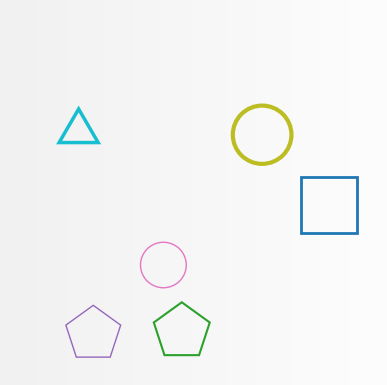[{"shape": "square", "thickness": 2, "radius": 0.36, "center": [0.849, 0.468]}, {"shape": "pentagon", "thickness": 1.5, "radius": 0.38, "center": [0.469, 0.139]}, {"shape": "pentagon", "thickness": 1, "radius": 0.37, "center": [0.241, 0.133]}, {"shape": "circle", "thickness": 1, "radius": 0.3, "center": [0.422, 0.312]}, {"shape": "circle", "thickness": 3, "radius": 0.38, "center": [0.676, 0.65]}, {"shape": "triangle", "thickness": 2.5, "radius": 0.29, "center": [0.203, 0.659]}]